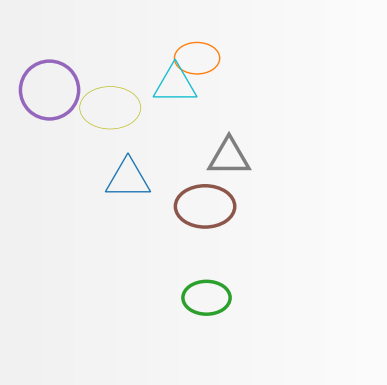[{"shape": "triangle", "thickness": 1, "radius": 0.34, "center": [0.33, 0.536]}, {"shape": "oval", "thickness": 1, "radius": 0.29, "center": [0.509, 0.849]}, {"shape": "oval", "thickness": 2.5, "radius": 0.3, "center": [0.533, 0.227]}, {"shape": "circle", "thickness": 2.5, "radius": 0.38, "center": [0.128, 0.766]}, {"shape": "oval", "thickness": 2.5, "radius": 0.38, "center": [0.529, 0.464]}, {"shape": "triangle", "thickness": 2.5, "radius": 0.3, "center": [0.591, 0.592]}, {"shape": "oval", "thickness": 0.5, "radius": 0.39, "center": [0.284, 0.72]}, {"shape": "triangle", "thickness": 1, "radius": 0.33, "center": [0.452, 0.781]}]